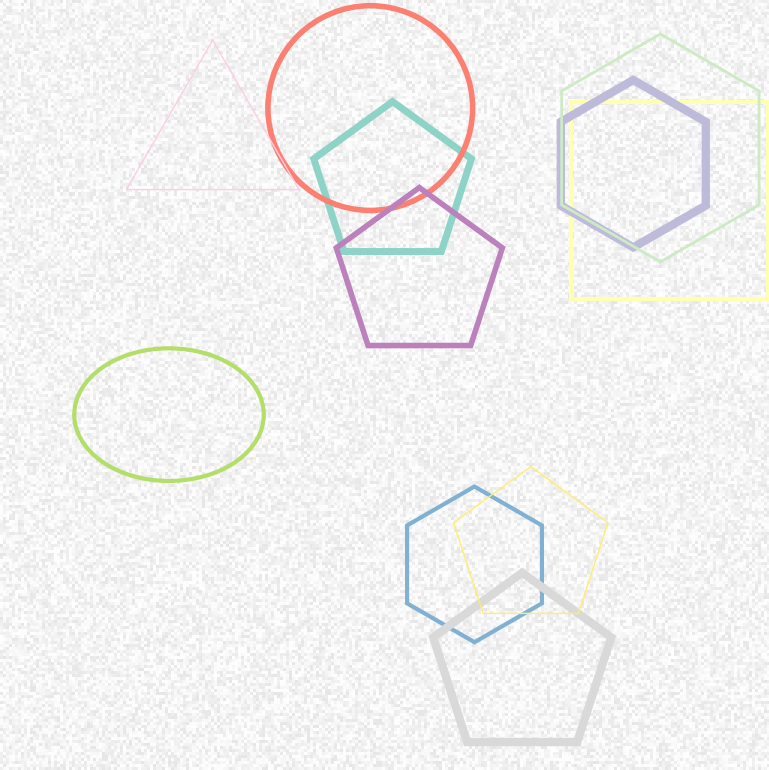[{"shape": "pentagon", "thickness": 2.5, "radius": 0.54, "center": [0.51, 0.76]}, {"shape": "square", "thickness": 1.5, "radius": 0.64, "center": [0.869, 0.74]}, {"shape": "hexagon", "thickness": 3, "radius": 0.54, "center": [0.822, 0.787]}, {"shape": "circle", "thickness": 2, "radius": 0.66, "center": [0.481, 0.86]}, {"shape": "hexagon", "thickness": 1.5, "radius": 0.51, "center": [0.616, 0.267]}, {"shape": "oval", "thickness": 1.5, "radius": 0.62, "center": [0.219, 0.461]}, {"shape": "triangle", "thickness": 0.5, "radius": 0.65, "center": [0.276, 0.819]}, {"shape": "pentagon", "thickness": 3, "radius": 0.61, "center": [0.678, 0.135]}, {"shape": "pentagon", "thickness": 2, "radius": 0.57, "center": [0.545, 0.643]}, {"shape": "hexagon", "thickness": 1, "radius": 0.74, "center": [0.858, 0.808]}, {"shape": "pentagon", "thickness": 0.5, "radius": 0.53, "center": [0.689, 0.289]}]